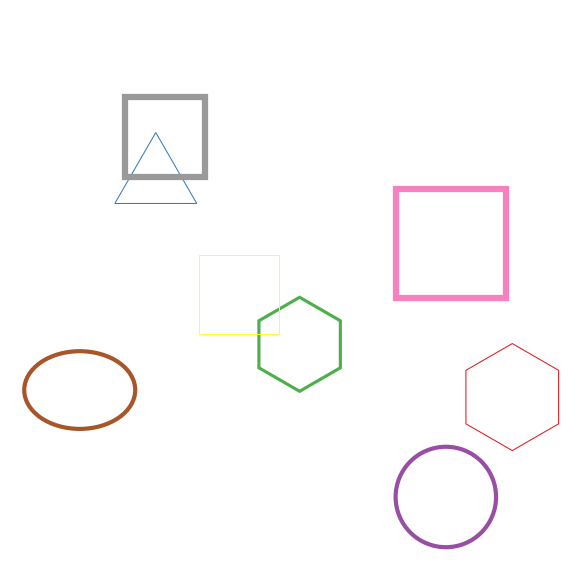[{"shape": "hexagon", "thickness": 0.5, "radius": 0.46, "center": [0.887, 0.312]}, {"shape": "triangle", "thickness": 0.5, "radius": 0.41, "center": [0.27, 0.688]}, {"shape": "hexagon", "thickness": 1.5, "radius": 0.41, "center": [0.519, 0.403]}, {"shape": "circle", "thickness": 2, "radius": 0.43, "center": [0.772, 0.139]}, {"shape": "square", "thickness": 0.5, "radius": 0.34, "center": [0.414, 0.489]}, {"shape": "oval", "thickness": 2, "radius": 0.48, "center": [0.138, 0.324]}, {"shape": "square", "thickness": 3, "radius": 0.47, "center": [0.781, 0.577]}, {"shape": "square", "thickness": 3, "radius": 0.35, "center": [0.286, 0.762]}]